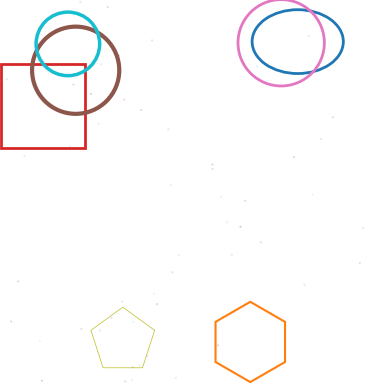[{"shape": "oval", "thickness": 2, "radius": 0.59, "center": [0.773, 0.892]}, {"shape": "hexagon", "thickness": 1.5, "radius": 0.52, "center": [0.65, 0.112]}, {"shape": "square", "thickness": 2, "radius": 0.55, "center": [0.111, 0.725]}, {"shape": "circle", "thickness": 3, "radius": 0.57, "center": [0.197, 0.818]}, {"shape": "circle", "thickness": 2, "radius": 0.56, "center": [0.73, 0.889]}, {"shape": "pentagon", "thickness": 0.5, "radius": 0.44, "center": [0.319, 0.115]}, {"shape": "circle", "thickness": 2.5, "radius": 0.41, "center": [0.176, 0.886]}]